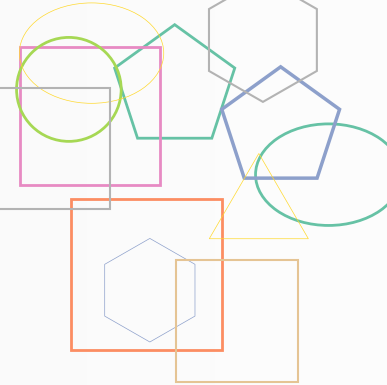[{"shape": "oval", "thickness": 2, "radius": 0.94, "center": [0.848, 0.546]}, {"shape": "pentagon", "thickness": 2, "radius": 0.82, "center": [0.451, 0.773]}, {"shape": "square", "thickness": 2, "radius": 0.98, "center": [0.378, 0.287]}, {"shape": "pentagon", "thickness": 2.5, "radius": 0.8, "center": [0.724, 0.667]}, {"shape": "hexagon", "thickness": 0.5, "radius": 0.67, "center": [0.387, 0.246]}, {"shape": "square", "thickness": 2, "radius": 0.9, "center": [0.232, 0.699]}, {"shape": "circle", "thickness": 2, "radius": 0.68, "center": [0.178, 0.768]}, {"shape": "oval", "thickness": 0.5, "radius": 0.93, "center": [0.236, 0.862]}, {"shape": "triangle", "thickness": 0.5, "radius": 0.74, "center": [0.668, 0.454]}, {"shape": "square", "thickness": 1.5, "radius": 0.79, "center": [0.611, 0.166]}, {"shape": "square", "thickness": 1.5, "radius": 0.79, "center": [0.127, 0.614]}, {"shape": "hexagon", "thickness": 1.5, "radius": 0.8, "center": [0.679, 0.896]}]